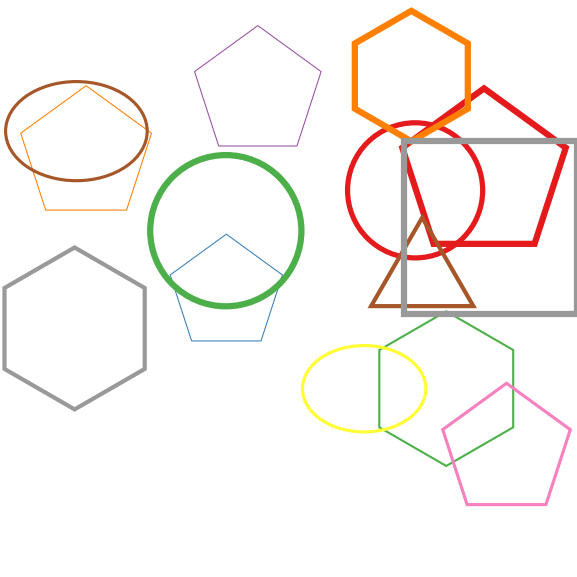[{"shape": "pentagon", "thickness": 3, "radius": 0.74, "center": [0.838, 0.697]}, {"shape": "circle", "thickness": 2.5, "radius": 0.58, "center": [0.719, 0.67]}, {"shape": "pentagon", "thickness": 0.5, "radius": 0.51, "center": [0.392, 0.491]}, {"shape": "hexagon", "thickness": 1, "radius": 0.67, "center": [0.773, 0.326]}, {"shape": "circle", "thickness": 3, "radius": 0.65, "center": [0.391, 0.6]}, {"shape": "pentagon", "thickness": 0.5, "radius": 0.58, "center": [0.446, 0.84]}, {"shape": "pentagon", "thickness": 0.5, "radius": 0.6, "center": [0.149, 0.732]}, {"shape": "hexagon", "thickness": 3, "radius": 0.56, "center": [0.712, 0.867]}, {"shape": "oval", "thickness": 1.5, "radius": 0.53, "center": [0.631, 0.326]}, {"shape": "triangle", "thickness": 2, "radius": 0.51, "center": [0.731, 0.52]}, {"shape": "oval", "thickness": 1.5, "radius": 0.61, "center": [0.132, 0.772]}, {"shape": "pentagon", "thickness": 1.5, "radius": 0.58, "center": [0.877, 0.219]}, {"shape": "square", "thickness": 3, "radius": 0.75, "center": [0.849, 0.605]}, {"shape": "hexagon", "thickness": 2, "radius": 0.7, "center": [0.129, 0.43]}]